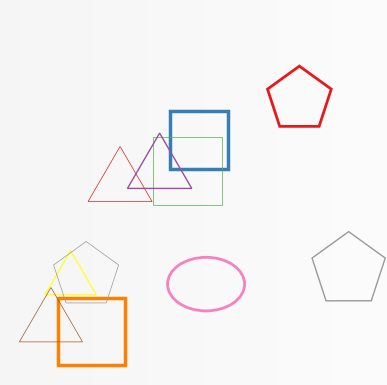[{"shape": "pentagon", "thickness": 2, "radius": 0.43, "center": [0.773, 0.742]}, {"shape": "triangle", "thickness": 0.5, "radius": 0.48, "center": [0.31, 0.524]}, {"shape": "square", "thickness": 2.5, "radius": 0.37, "center": [0.513, 0.637]}, {"shape": "square", "thickness": 0.5, "radius": 0.44, "center": [0.484, 0.555]}, {"shape": "triangle", "thickness": 1, "radius": 0.48, "center": [0.412, 0.558]}, {"shape": "square", "thickness": 2.5, "radius": 0.43, "center": [0.237, 0.139]}, {"shape": "triangle", "thickness": 1, "radius": 0.38, "center": [0.182, 0.273]}, {"shape": "triangle", "thickness": 0.5, "radius": 0.47, "center": [0.131, 0.159]}, {"shape": "oval", "thickness": 2, "radius": 0.5, "center": [0.532, 0.262]}, {"shape": "pentagon", "thickness": 0.5, "radius": 0.44, "center": [0.222, 0.285]}, {"shape": "pentagon", "thickness": 1, "radius": 0.5, "center": [0.9, 0.299]}]